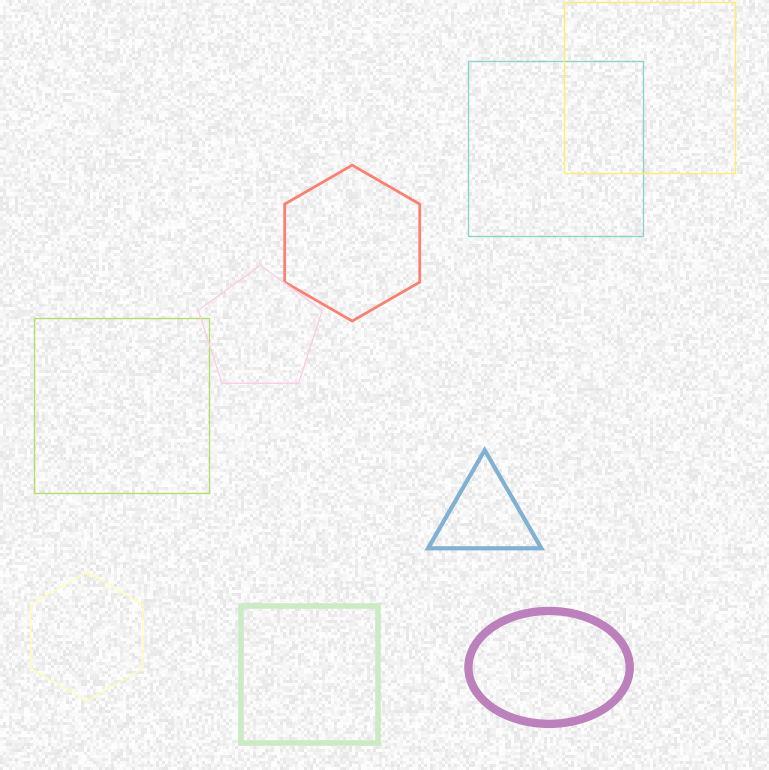[{"shape": "square", "thickness": 0.5, "radius": 0.57, "center": [0.721, 0.808]}, {"shape": "hexagon", "thickness": 0.5, "radius": 0.42, "center": [0.113, 0.173]}, {"shape": "hexagon", "thickness": 1, "radius": 0.51, "center": [0.457, 0.684]}, {"shape": "triangle", "thickness": 1.5, "radius": 0.42, "center": [0.63, 0.33]}, {"shape": "square", "thickness": 0.5, "radius": 0.57, "center": [0.157, 0.474]}, {"shape": "pentagon", "thickness": 0.5, "radius": 0.42, "center": [0.338, 0.571]}, {"shape": "oval", "thickness": 3, "radius": 0.52, "center": [0.713, 0.133]}, {"shape": "square", "thickness": 2, "radius": 0.44, "center": [0.402, 0.124]}, {"shape": "square", "thickness": 0.5, "radius": 0.56, "center": [0.844, 0.887]}]